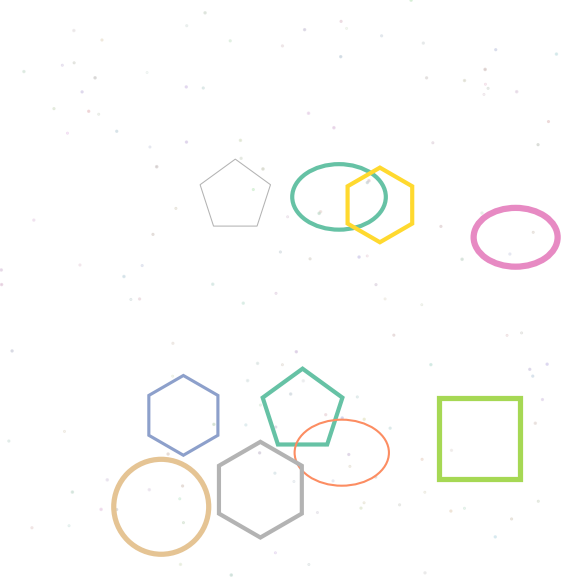[{"shape": "pentagon", "thickness": 2, "radius": 0.36, "center": [0.524, 0.288]}, {"shape": "oval", "thickness": 2, "radius": 0.41, "center": [0.587, 0.658]}, {"shape": "oval", "thickness": 1, "radius": 0.41, "center": [0.592, 0.215]}, {"shape": "hexagon", "thickness": 1.5, "radius": 0.35, "center": [0.318, 0.28]}, {"shape": "oval", "thickness": 3, "radius": 0.36, "center": [0.893, 0.588]}, {"shape": "square", "thickness": 2.5, "radius": 0.35, "center": [0.831, 0.24]}, {"shape": "hexagon", "thickness": 2, "radius": 0.32, "center": [0.658, 0.644]}, {"shape": "circle", "thickness": 2.5, "radius": 0.41, "center": [0.279, 0.122]}, {"shape": "hexagon", "thickness": 2, "radius": 0.41, "center": [0.451, 0.151]}, {"shape": "pentagon", "thickness": 0.5, "radius": 0.32, "center": [0.407, 0.659]}]